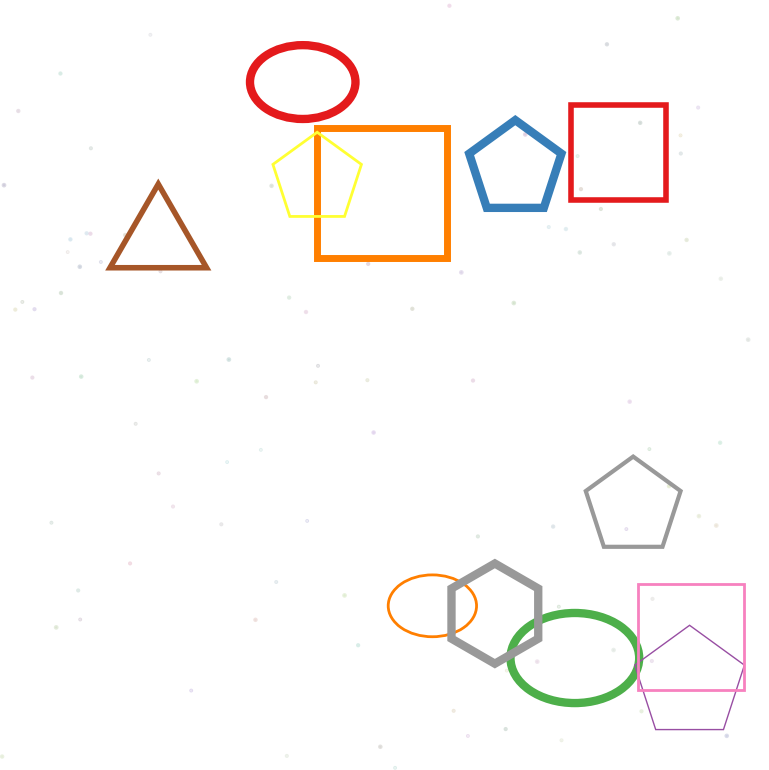[{"shape": "oval", "thickness": 3, "radius": 0.34, "center": [0.393, 0.893]}, {"shape": "square", "thickness": 2, "radius": 0.31, "center": [0.803, 0.802]}, {"shape": "pentagon", "thickness": 3, "radius": 0.31, "center": [0.669, 0.781]}, {"shape": "oval", "thickness": 3, "radius": 0.42, "center": [0.747, 0.145]}, {"shape": "pentagon", "thickness": 0.5, "radius": 0.37, "center": [0.896, 0.113]}, {"shape": "oval", "thickness": 1, "radius": 0.29, "center": [0.562, 0.213]}, {"shape": "square", "thickness": 2.5, "radius": 0.42, "center": [0.496, 0.749]}, {"shape": "pentagon", "thickness": 1, "radius": 0.3, "center": [0.412, 0.768]}, {"shape": "triangle", "thickness": 2, "radius": 0.36, "center": [0.206, 0.689]}, {"shape": "square", "thickness": 1, "radius": 0.35, "center": [0.897, 0.172]}, {"shape": "hexagon", "thickness": 3, "radius": 0.33, "center": [0.643, 0.203]}, {"shape": "pentagon", "thickness": 1.5, "radius": 0.32, "center": [0.822, 0.342]}]